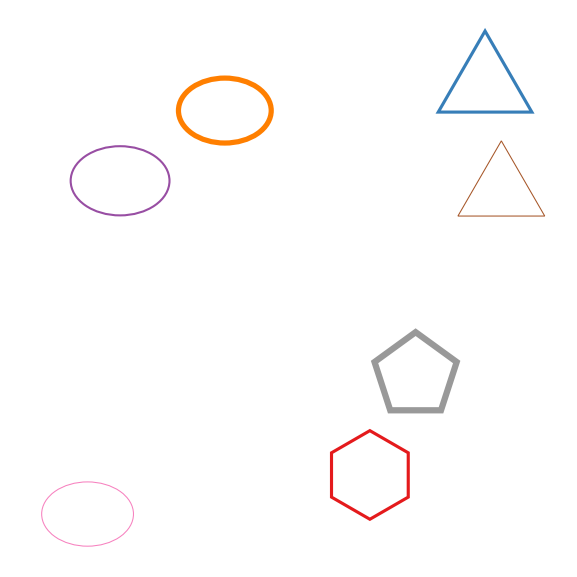[{"shape": "hexagon", "thickness": 1.5, "radius": 0.38, "center": [0.64, 0.177]}, {"shape": "triangle", "thickness": 1.5, "radius": 0.47, "center": [0.84, 0.852]}, {"shape": "oval", "thickness": 1, "radius": 0.43, "center": [0.208, 0.686]}, {"shape": "oval", "thickness": 2.5, "radius": 0.4, "center": [0.389, 0.808]}, {"shape": "triangle", "thickness": 0.5, "radius": 0.43, "center": [0.868, 0.668]}, {"shape": "oval", "thickness": 0.5, "radius": 0.4, "center": [0.152, 0.109]}, {"shape": "pentagon", "thickness": 3, "radius": 0.37, "center": [0.72, 0.349]}]